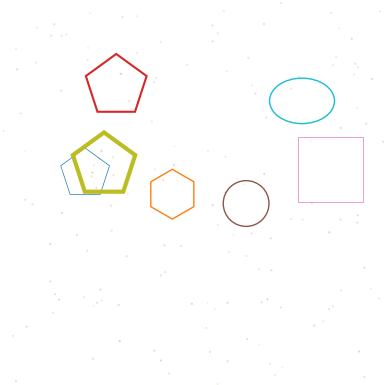[{"shape": "pentagon", "thickness": 0.5, "radius": 0.33, "center": [0.221, 0.549]}, {"shape": "hexagon", "thickness": 1, "radius": 0.32, "center": [0.448, 0.496]}, {"shape": "pentagon", "thickness": 1.5, "radius": 0.41, "center": [0.302, 0.777]}, {"shape": "circle", "thickness": 1, "radius": 0.3, "center": [0.639, 0.471]}, {"shape": "square", "thickness": 0.5, "radius": 0.42, "center": [0.858, 0.561]}, {"shape": "pentagon", "thickness": 3, "radius": 0.43, "center": [0.27, 0.571]}, {"shape": "oval", "thickness": 1, "radius": 0.42, "center": [0.784, 0.738]}]